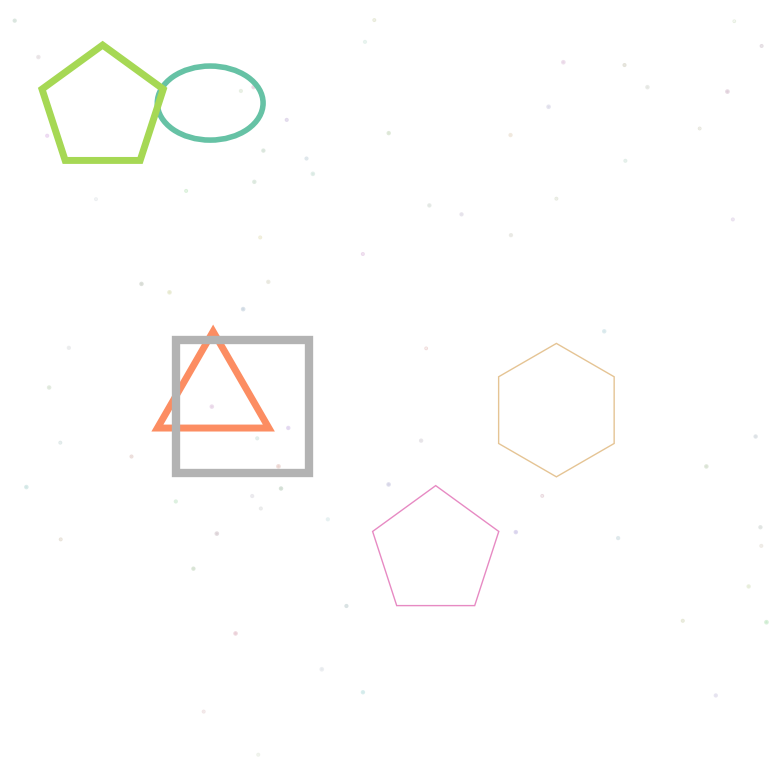[{"shape": "oval", "thickness": 2, "radius": 0.34, "center": [0.273, 0.866]}, {"shape": "triangle", "thickness": 2.5, "radius": 0.42, "center": [0.277, 0.486]}, {"shape": "pentagon", "thickness": 0.5, "radius": 0.43, "center": [0.566, 0.283]}, {"shape": "pentagon", "thickness": 2.5, "radius": 0.41, "center": [0.133, 0.859]}, {"shape": "hexagon", "thickness": 0.5, "radius": 0.43, "center": [0.723, 0.467]}, {"shape": "square", "thickness": 3, "radius": 0.43, "center": [0.315, 0.471]}]